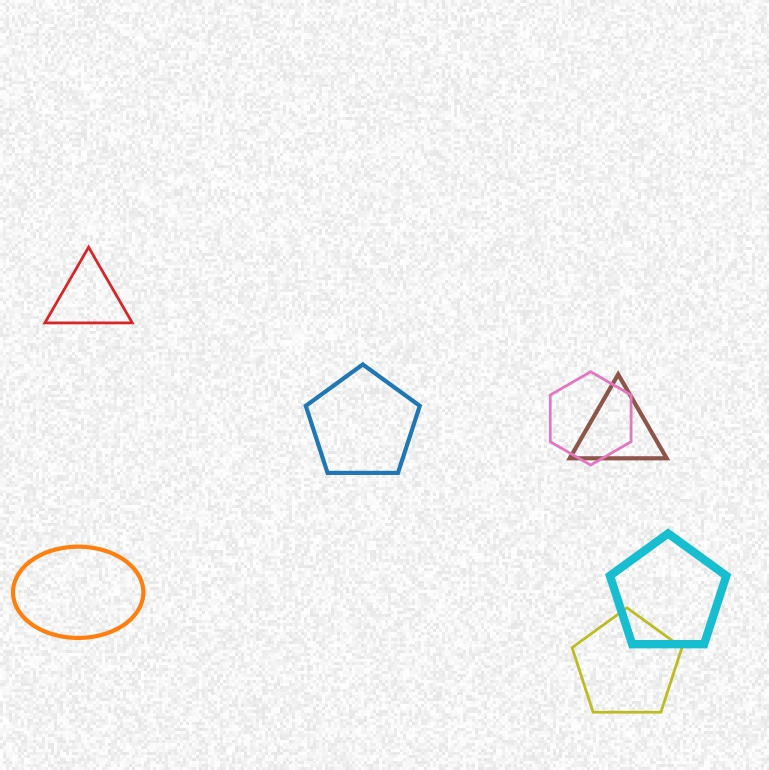[{"shape": "pentagon", "thickness": 1.5, "radius": 0.39, "center": [0.471, 0.449]}, {"shape": "oval", "thickness": 1.5, "radius": 0.42, "center": [0.102, 0.231]}, {"shape": "triangle", "thickness": 1, "radius": 0.33, "center": [0.115, 0.613]}, {"shape": "triangle", "thickness": 1.5, "radius": 0.36, "center": [0.803, 0.441]}, {"shape": "hexagon", "thickness": 1, "radius": 0.3, "center": [0.767, 0.457]}, {"shape": "pentagon", "thickness": 1, "radius": 0.37, "center": [0.814, 0.136]}, {"shape": "pentagon", "thickness": 3, "radius": 0.4, "center": [0.868, 0.228]}]